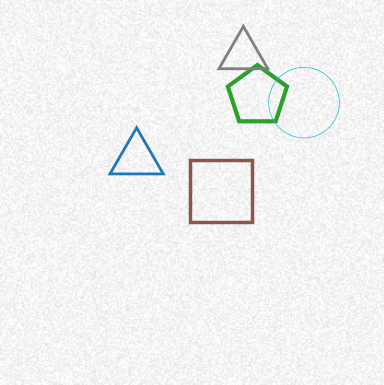[{"shape": "triangle", "thickness": 2, "radius": 0.4, "center": [0.355, 0.588]}, {"shape": "pentagon", "thickness": 3, "radius": 0.4, "center": [0.669, 0.75]}, {"shape": "square", "thickness": 2.5, "radius": 0.4, "center": [0.574, 0.503]}, {"shape": "triangle", "thickness": 2, "radius": 0.37, "center": [0.632, 0.858]}, {"shape": "circle", "thickness": 0.5, "radius": 0.46, "center": [0.79, 0.733]}]